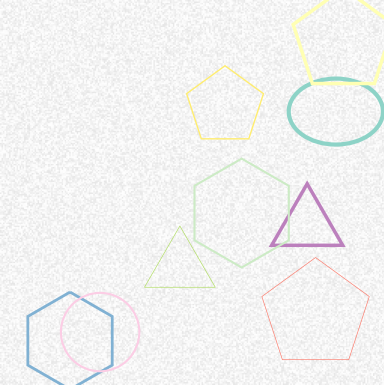[{"shape": "oval", "thickness": 3, "radius": 0.61, "center": [0.872, 0.71]}, {"shape": "pentagon", "thickness": 2.5, "radius": 0.69, "center": [0.892, 0.894]}, {"shape": "pentagon", "thickness": 0.5, "radius": 0.73, "center": [0.82, 0.184]}, {"shape": "hexagon", "thickness": 2, "radius": 0.63, "center": [0.182, 0.115]}, {"shape": "triangle", "thickness": 0.5, "radius": 0.53, "center": [0.467, 0.307]}, {"shape": "circle", "thickness": 1.5, "radius": 0.51, "center": [0.26, 0.137]}, {"shape": "triangle", "thickness": 2.5, "radius": 0.53, "center": [0.798, 0.416]}, {"shape": "hexagon", "thickness": 1.5, "radius": 0.71, "center": [0.628, 0.447]}, {"shape": "pentagon", "thickness": 1, "radius": 0.52, "center": [0.585, 0.724]}]